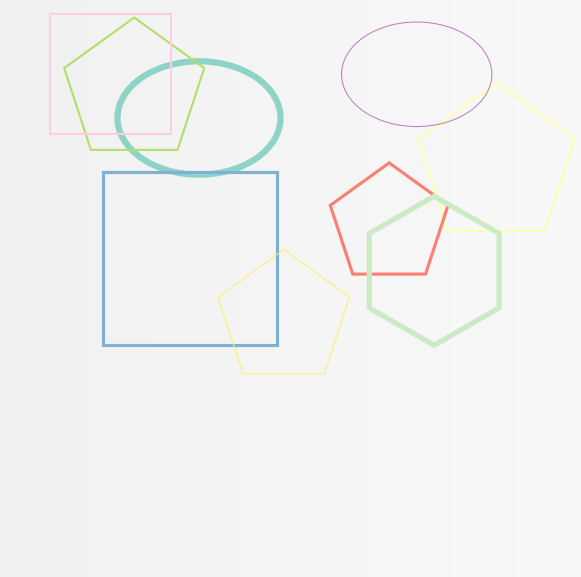[{"shape": "oval", "thickness": 3, "radius": 0.7, "center": [0.342, 0.795]}, {"shape": "pentagon", "thickness": 1, "radius": 0.71, "center": [0.854, 0.714]}, {"shape": "pentagon", "thickness": 1.5, "radius": 0.53, "center": [0.67, 0.611]}, {"shape": "square", "thickness": 1.5, "radius": 0.75, "center": [0.327, 0.551]}, {"shape": "pentagon", "thickness": 1, "radius": 0.63, "center": [0.231, 0.842]}, {"shape": "square", "thickness": 1, "radius": 0.52, "center": [0.19, 0.871]}, {"shape": "oval", "thickness": 0.5, "radius": 0.65, "center": [0.717, 0.871]}, {"shape": "hexagon", "thickness": 2.5, "radius": 0.65, "center": [0.747, 0.53]}, {"shape": "pentagon", "thickness": 0.5, "radius": 0.59, "center": [0.488, 0.448]}]